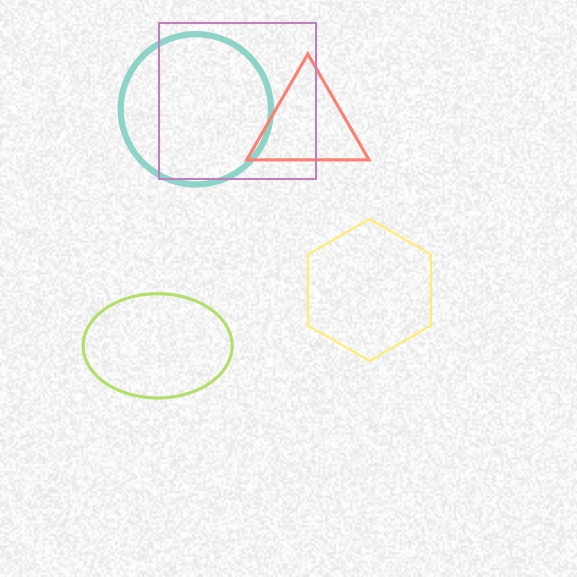[{"shape": "circle", "thickness": 3, "radius": 0.65, "center": [0.339, 0.81]}, {"shape": "triangle", "thickness": 1.5, "radius": 0.61, "center": [0.533, 0.783]}, {"shape": "oval", "thickness": 1.5, "radius": 0.65, "center": [0.273, 0.4]}, {"shape": "square", "thickness": 1, "radius": 0.68, "center": [0.412, 0.824]}, {"shape": "hexagon", "thickness": 1, "radius": 0.61, "center": [0.64, 0.497]}]